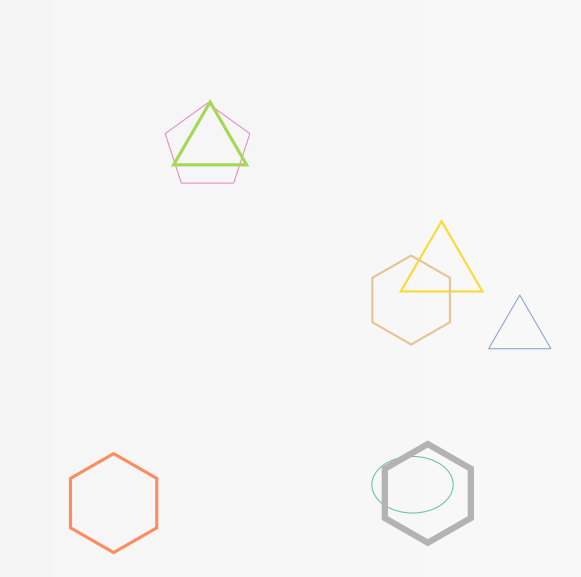[{"shape": "oval", "thickness": 0.5, "radius": 0.35, "center": [0.71, 0.16]}, {"shape": "hexagon", "thickness": 1.5, "radius": 0.43, "center": [0.195, 0.128]}, {"shape": "triangle", "thickness": 0.5, "radius": 0.31, "center": [0.894, 0.426]}, {"shape": "pentagon", "thickness": 0.5, "radius": 0.38, "center": [0.357, 0.744]}, {"shape": "triangle", "thickness": 1.5, "radius": 0.36, "center": [0.361, 0.75]}, {"shape": "triangle", "thickness": 1, "radius": 0.41, "center": [0.76, 0.535]}, {"shape": "hexagon", "thickness": 1, "radius": 0.39, "center": [0.707, 0.48]}, {"shape": "hexagon", "thickness": 3, "radius": 0.43, "center": [0.736, 0.145]}]